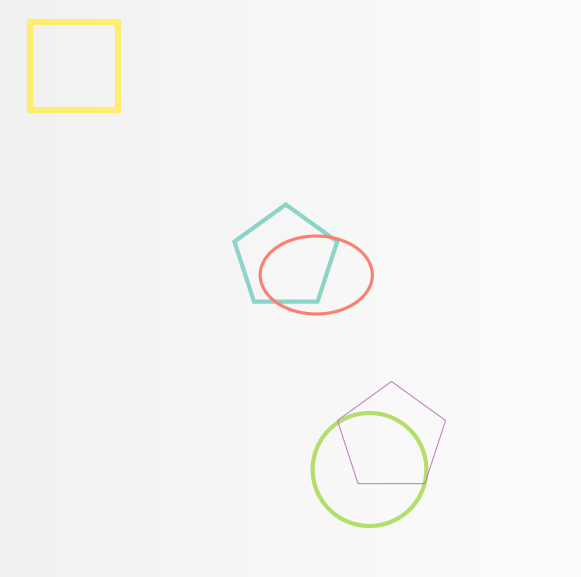[{"shape": "pentagon", "thickness": 2, "radius": 0.46, "center": [0.492, 0.552]}, {"shape": "oval", "thickness": 1.5, "radius": 0.48, "center": [0.544, 0.523]}, {"shape": "circle", "thickness": 2, "radius": 0.49, "center": [0.636, 0.186]}, {"shape": "pentagon", "thickness": 0.5, "radius": 0.49, "center": [0.674, 0.241]}, {"shape": "square", "thickness": 3, "radius": 0.38, "center": [0.127, 0.885]}]